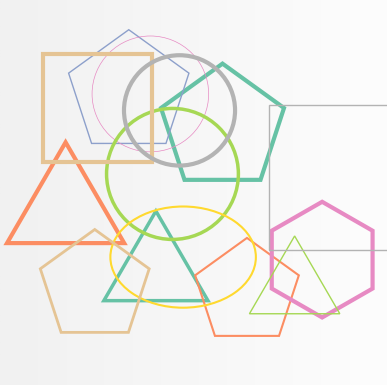[{"shape": "pentagon", "thickness": 3, "radius": 0.83, "center": [0.574, 0.668]}, {"shape": "triangle", "thickness": 2.5, "radius": 0.78, "center": [0.402, 0.297]}, {"shape": "triangle", "thickness": 3, "radius": 0.87, "center": [0.169, 0.456]}, {"shape": "pentagon", "thickness": 1.5, "radius": 0.7, "center": [0.637, 0.241]}, {"shape": "pentagon", "thickness": 1, "radius": 0.82, "center": [0.332, 0.76]}, {"shape": "circle", "thickness": 0.5, "radius": 0.75, "center": [0.388, 0.756]}, {"shape": "hexagon", "thickness": 3, "radius": 0.75, "center": [0.831, 0.326]}, {"shape": "circle", "thickness": 2.5, "radius": 0.85, "center": [0.445, 0.548]}, {"shape": "triangle", "thickness": 1, "radius": 0.67, "center": [0.76, 0.252]}, {"shape": "oval", "thickness": 1.5, "radius": 0.94, "center": [0.473, 0.332]}, {"shape": "square", "thickness": 3, "radius": 0.7, "center": [0.251, 0.719]}, {"shape": "pentagon", "thickness": 2, "radius": 0.74, "center": [0.245, 0.256]}, {"shape": "circle", "thickness": 3, "radius": 0.72, "center": [0.463, 0.713]}, {"shape": "square", "thickness": 1, "radius": 0.94, "center": [0.884, 0.54]}]